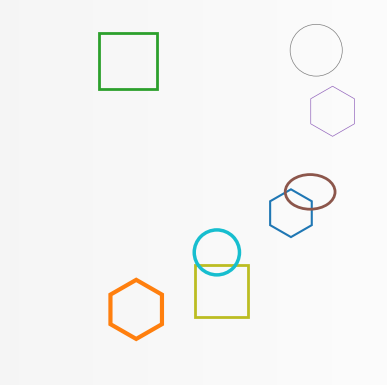[{"shape": "hexagon", "thickness": 1.5, "radius": 0.31, "center": [0.751, 0.446]}, {"shape": "hexagon", "thickness": 3, "radius": 0.38, "center": [0.351, 0.196]}, {"shape": "square", "thickness": 2, "radius": 0.37, "center": [0.33, 0.841]}, {"shape": "hexagon", "thickness": 0.5, "radius": 0.33, "center": [0.858, 0.711]}, {"shape": "oval", "thickness": 2, "radius": 0.32, "center": [0.8, 0.502]}, {"shape": "circle", "thickness": 0.5, "radius": 0.34, "center": [0.816, 0.87]}, {"shape": "square", "thickness": 2, "radius": 0.34, "center": [0.572, 0.245]}, {"shape": "circle", "thickness": 2.5, "radius": 0.29, "center": [0.56, 0.344]}]